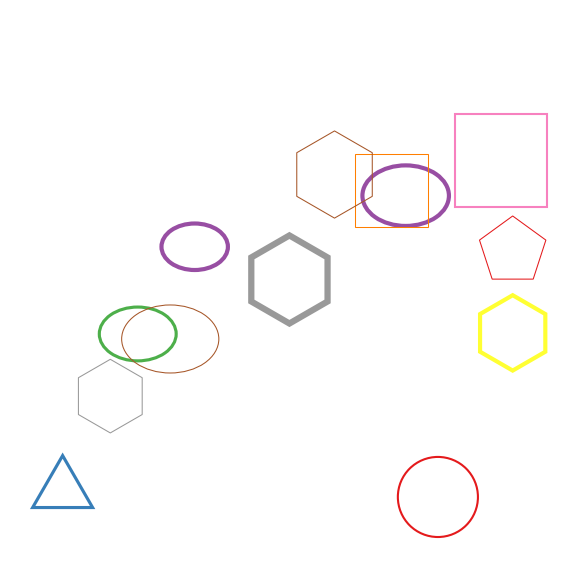[{"shape": "circle", "thickness": 1, "radius": 0.35, "center": [0.758, 0.139]}, {"shape": "pentagon", "thickness": 0.5, "radius": 0.3, "center": [0.888, 0.565]}, {"shape": "triangle", "thickness": 1.5, "radius": 0.3, "center": [0.108, 0.15]}, {"shape": "oval", "thickness": 1.5, "radius": 0.33, "center": [0.239, 0.421]}, {"shape": "oval", "thickness": 2, "radius": 0.37, "center": [0.702, 0.66]}, {"shape": "oval", "thickness": 2, "radius": 0.29, "center": [0.337, 0.572]}, {"shape": "square", "thickness": 0.5, "radius": 0.31, "center": [0.678, 0.669]}, {"shape": "hexagon", "thickness": 2, "radius": 0.33, "center": [0.888, 0.423]}, {"shape": "oval", "thickness": 0.5, "radius": 0.42, "center": [0.295, 0.412]}, {"shape": "hexagon", "thickness": 0.5, "radius": 0.38, "center": [0.579, 0.697]}, {"shape": "square", "thickness": 1, "radius": 0.4, "center": [0.867, 0.721]}, {"shape": "hexagon", "thickness": 0.5, "radius": 0.32, "center": [0.191, 0.313]}, {"shape": "hexagon", "thickness": 3, "radius": 0.38, "center": [0.501, 0.515]}]